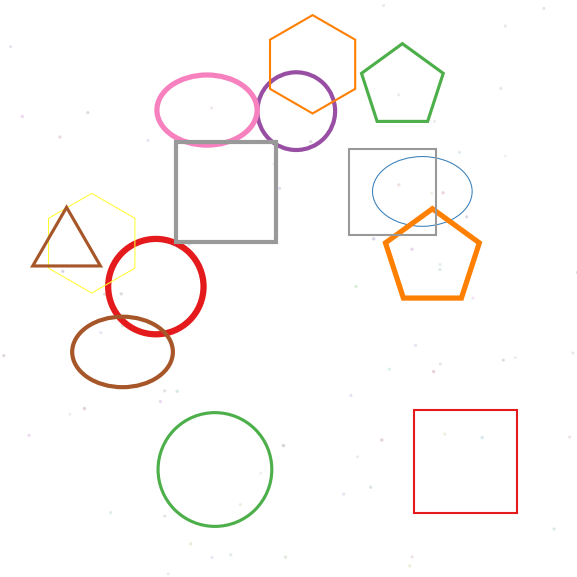[{"shape": "square", "thickness": 1, "radius": 0.45, "center": [0.805, 0.2]}, {"shape": "circle", "thickness": 3, "radius": 0.41, "center": [0.27, 0.503]}, {"shape": "oval", "thickness": 0.5, "radius": 0.43, "center": [0.731, 0.668]}, {"shape": "pentagon", "thickness": 1.5, "radius": 0.37, "center": [0.697, 0.849]}, {"shape": "circle", "thickness": 1.5, "radius": 0.49, "center": [0.372, 0.186]}, {"shape": "circle", "thickness": 2, "radius": 0.34, "center": [0.513, 0.807]}, {"shape": "hexagon", "thickness": 1, "radius": 0.43, "center": [0.541, 0.888]}, {"shape": "pentagon", "thickness": 2.5, "radius": 0.43, "center": [0.749, 0.552]}, {"shape": "hexagon", "thickness": 0.5, "radius": 0.43, "center": [0.159, 0.578]}, {"shape": "oval", "thickness": 2, "radius": 0.44, "center": [0.212, 0.39]}, {"shape": "triangle", "thickness": 1.5, "radius": 0.34, "center": [0.115, 0.572]}, {"shape": "oval", "thickness": 2.5, "radius": 0.43, "center": [0.358, 0.809]}, {"shape": "square", "thickness": 1, "radius": 0.38, "center": [0.679, 0.667]}, {"shape": "square", "thickness": 2, "radius": 0.43, "center": [0.391, 0.666]}]